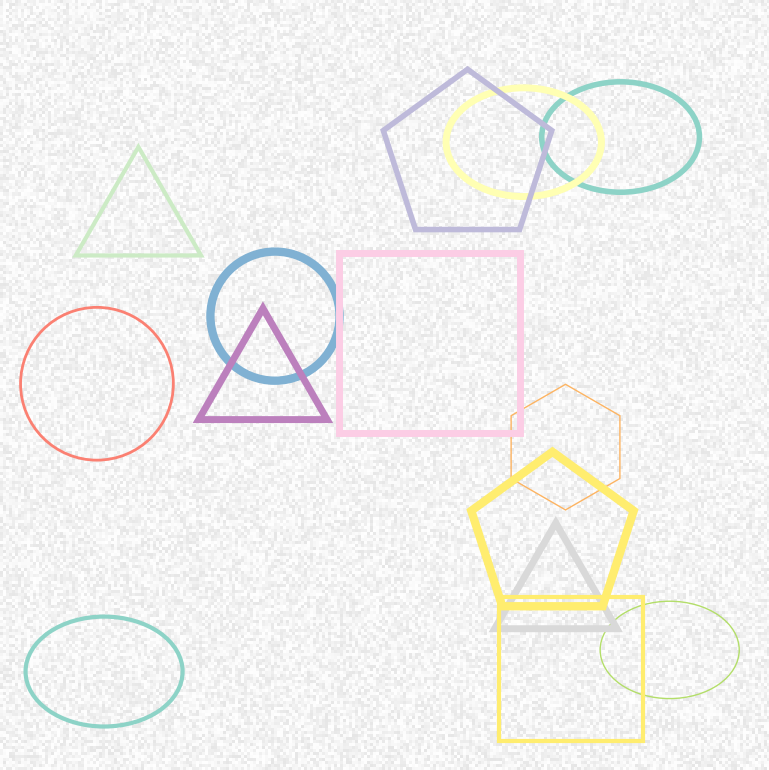[{"shape": "oval", "thickness": 1.5, "radius": 0.51, "center": [0.135, 0.128]}, {"shape": "oval", "thickness": 2, "radius": 0.51, "center": [0.806, 0.822]}, {"shape": "oval", "thickness": 2.5, "radius": 0.5, "center": [0.68, 0.815]}, {"shape": "pentagon", "thickness": 2, "radius": 0.58, "center": [0.607, 0.795]}, {"shape": "circle", "thickness": 1, "radius": 0.5, "center": [0.126, 0.502]}, {"shape": "circle", "thickness": 3, "radius": 0.42, "center": [0.357, 0.589]}, {"shape": "hexagon", "thickness": 0.5, "radius": 0.41, "center": [0.734, 0.419]}, {"shape": "oval", "thickness": 0.5, "radius": 0.45, "center": [0.87, 0.156]}, {"shape": "square", "thickness": 2.5, "radius": 0.59, "center": [0.558, 0.554]}, {"shape": "triangle", "thickness": 2.5, "radius": 0.46, "center": [0.722, 0.229]}, {"shape": "triangle", "thickness": 2.5, "radius": 0.48, "center": [0.341, 0.503]}, {"shape": "triangle", "thickness": 1.5, "radius": 0.47, "center": [0.18, 0.715]}, {"shape": "square", "thickness": 1.5, "radius": 0.47, "center": [0.741, 0.131]}, {"shape": "pentagon", "thickness": 3, "radius": 0.55, "center": [0.717, 0.302]}]